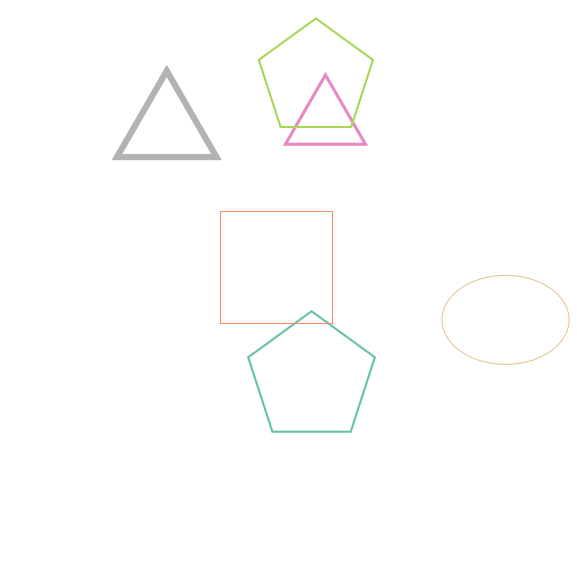[{"shape": "pentagon", "thickness": 1, "radius": 0.58, "center": [0.539, 0.345]}, {"shape": "square", "thickness": 0.5, "radius": 0.49, "center": [0.478, 0.537]}, {"shape": "triangle", "thickness": 1.5, "radius": 0.4, "center": [0.564, 0.789]}, {"shape": "pentagon", "thickness": 1, "radius": 0.52, "center": [0.547, 0.863]}, {"shape": "oval", "thickness": 0.5, "radius": 0.55, "center": [0.875, 0.445]}, {"shape": "triangle", "thickness": 3, "radius": 0.5, "center": [0.289, 0.777]}]